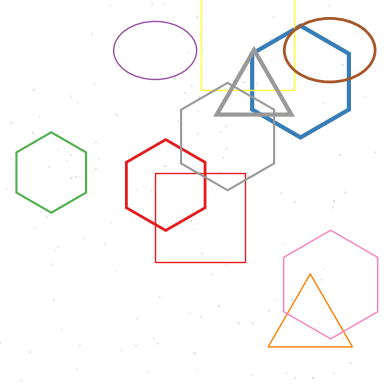[{"shape": "square", "thickness": 1, "radius": 0.58, "center": [0.52, 0.434]}, {"shape": "hexagon", "thickness": 2, "radius": 0.59, "center": [0.43, 0.519]}, {"shape": "hexagon", "thickness": 3, "radius": 0.73, "center": [0.781, 0.788]}, {"shape": "hexagon", "thickness": 1.5, "radius": 0.52, "center": [0.133, 0.552]}, {"shape": "oval", "thickness": 1, "radius": 0.54, "center": [0.403, 0.869]}, {"shape": "triangle", "thickness": 1, "radius": 0.63, "center": [0.806, 0.162]}, {"shape": "square", "thickness": 1, "radius": 0.6, "center": [0.642, 0.886]}, {"shape": "oval", "thickness": 2, "radius": 0.59, "center": [0.856, 0.87]}, {"shape": "hexagon", "thickness": 1, "radius": 0.71, "center": [0.859, 0.261]}, {"shape": "triangle", "thickness": 3, "radius": 0.56, "center": [0.66, 0.758]}, {"shape": "hexagon", "thickness": 1.5, "radius": 0.7, "center": [0.591, 0.645]}]